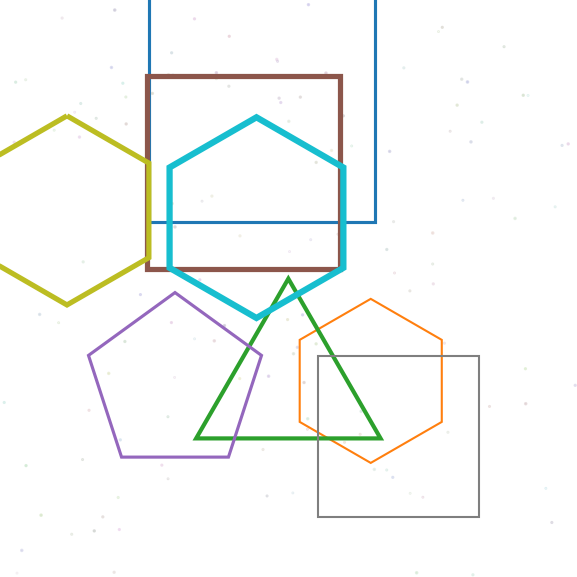[{"shape": "square", "thickness": 1.5, "radius": 0.98, "center": [0.454, 0.811]}, {"shape": "hexagon", "thickness": 1, "radius": 0.71, "center": [0.642, 0.34]}, {"shape": "triangle", "thickness": 2, "radius": 0.92, "center": [0.499, 0.332]}, {"shape": "pentagon", "thickness": 1.5, "radius": 0.79, "center": [0.303, 0.335]}, {"shape": "square", "thickness": 2.5, "radius": 0.84, "center": [0.421, 0.701]}, {"shape": "square", "thickness": 1, "radius": 0.7, "center": [0.69, 0.243]}, {"shape": "hexagon", "thickness": 2.5, "radius": 0.82, "center": [0.116, 0.635]}, {"shape": "hexagon", "thickness": 3, "radius": 0.87, "center": [0.444, 0.622]}]